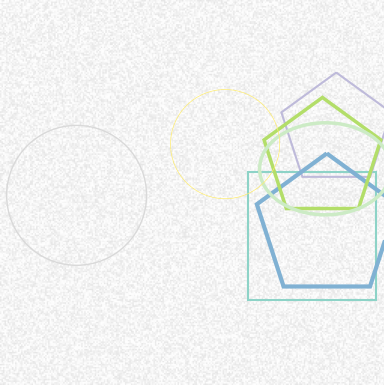[{"shape": "square", "thickness": 1.5, "radius": 0.83, "center": [0.811, 0.388]}, {"shape": "pentagon", "thickness": 1.5, "radius": 0.75, "center": [0.873, 0.662]}, {"shape": "pentagon", "thickness": 3, "radius": 0.96, "center": [0.849, 0.41]}, {"shape": "pentagon", "thickness": 2.5, "radius": 0.8, "center": [0.837, 0.587]}, {"shape": "circle", "thickness": 1, "radius": 0.91, "center": [0.199, 0.493]}, {"shape": "oval", "thickness": 2.5, "radius": 0.85, "center": [0.845, 0.562]}, {"shape": "circle", "thickness": 0.5, "radius": 0.71, "center": [0.585, 0.626]}]